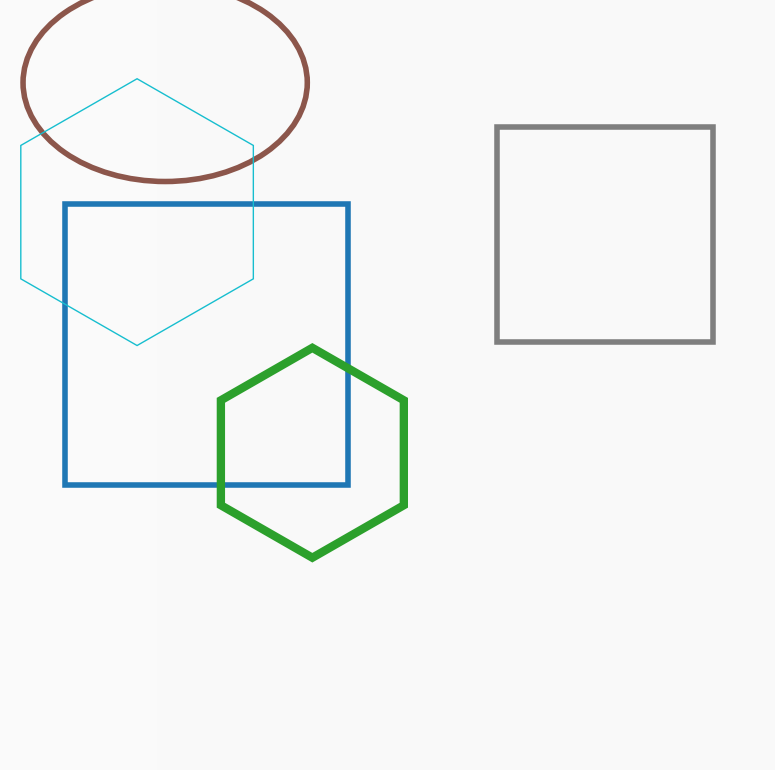[{"shape": "square", "thickness": 2, "radius": 0.91, "center": [0.267, 0.552]}, {"shape": "hexagon", "thickness": 3, "radius": 0.68, "center": [0.403, 0.412]}, {"shape": "oval", "thickness": 2, "radius": 0.92, "center": [0.213, 0.893]}, {"shape": "square", "thickness": 2, "radius": 0.7, "center": [0.781, 0.695]}, {"shape": "hexagon", "thickness": 0.5, "radius": 0.87, "center": [0.177, 0.724]}]